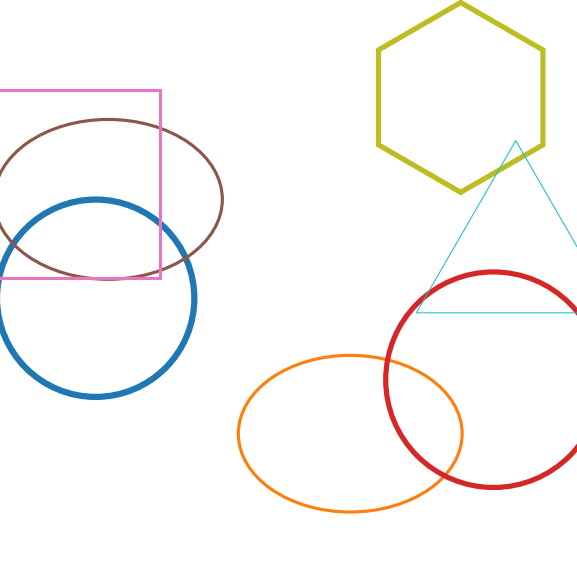[{"shape": "circle", "thickness": 3, "radius": 0.85, "center": [0.166, 0.483]}, {"shape": "oval", "thickness": 1.5, "radius": 0.97, "center": [0.606, 0.248]}, {"shape": "circle", "thickness": 2.5, "radius": 0.93, "center": [0.855, 0.342]}, {"shape": "oval", "thickness": 1.5, "radius": 0.99, "center": [0.187, 0.654]}, {"shape": "square", "thickness": 1.5, "radius": 0.81, "center": [0.115, 0.681]}, {"shape": "hexagon", "thickness": 2.5, "radius": 0.82, "center": [0.798, 0.83]}, {"shape": "triangle", "thickness": 0.5, "radius": 0.99, "center": [0.893, 0.557]}]